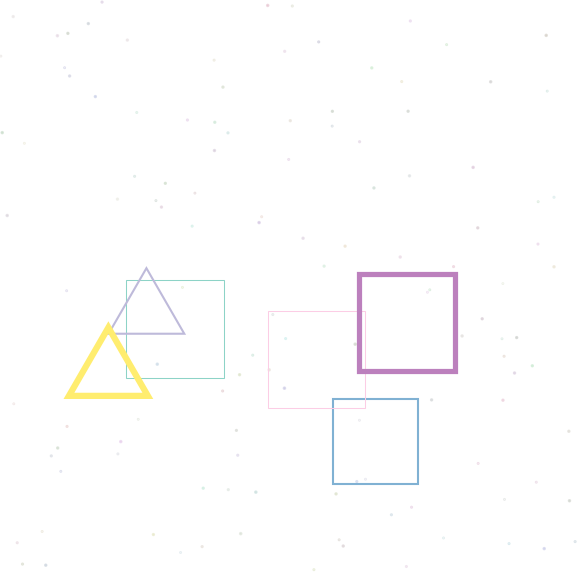[{"shape": "square", "thickness": 0.5, "radius": 0.43, "center": [0.303, 0.43]}, {"shape": "triangle", "thickness": 1, "radius": 0.38, "center": [0.254, 0.459]}, {"shape": "square", "thickness": 1, "radius": 0.37, "center": [0.65, 0.235]}, {"shape": "square", "thickness": 0.5, "radius": 0.42, "center": [0.548, 0.376]}, {"shape": "square", "thickness": 2.5, "radius": 0.42, "center": [0.705, 0.441]}, {"shape": "triangle", "thickness": 3, "radius": 0.39, "center": [0.188, 0.353]}]